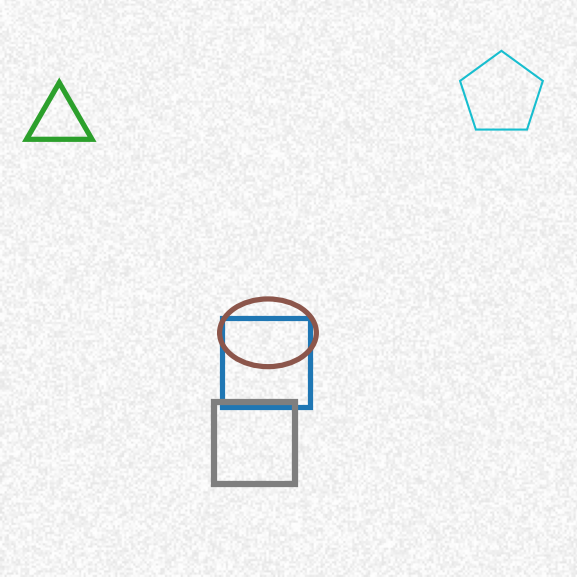[{"shape": "square", "thickness": 2.5, "radius": 0.38, "center": [0.46, 0.372]}, {"shape": "triangle", "thickness": 2.5, "radius": 0.33, "center": [0.103, 0.791]}, {"shape": "oval", "thickness": 2.5, "radius": 0.42, "center": [0.464, 0.423]}, {"shape": "square", "thickness": 3, "radius": 0.35, "center": [0.44, 0.232]}, {"shape": "pentagon", "thickness": 1, "radius": 0.38, "center": [0.868, 0.836]}]